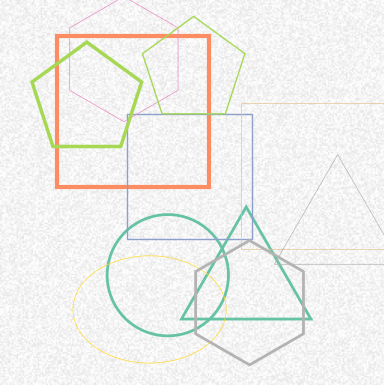[{"shape": "triangle", "thickness": 2, "radius": 0.97, "center": [0.639, 0.268]}, {"shape": "circle", "thickness": 2, "radius": 0.79, "center": [0.436, 0.285]}, {"shape": "square", "thickness": 3, "radius": 0.98, "center": [0.345, 0.711]}, {"shape": "square", "thickness": 1, "radius": 0.81, "center": [0.492, 0.541]}, {"shape": "hexagon", "thickness": 0.5, "radius": 0.81, "center": [0.322, 0.847]}, {"shape": "pentagon", "thickness": 1, "radius": 0.7, "center": [0.503, 0.817]}, {"shape": "pentagon", "thickness": 2.5, "radius": 0.75, "center": [0.226, 0.741]}, {"shape": "oval", "thickness": 0.5, "radius": 1.0, "center": [0.389, 0.196]}, {"shape": "square", "thickness": 0.5, "radius": 0.94, "center": [0.813, 0.543]}, {"shape": "hexagon", "thickness": 2, "radius": 0.81, "center": [0.648, 0.214]}, {"shape": "triangle", "thickness": 0.5, "radius": 0.95, "center": [0.877, 0.409]}]